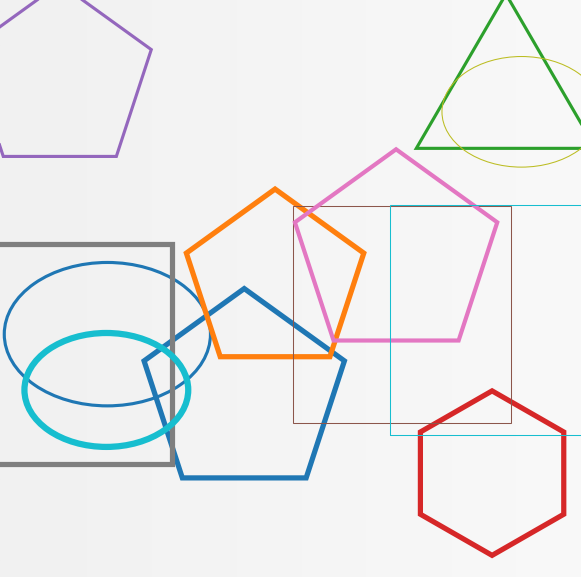[{"shape": "oval", "thickness": 1.5, "radius": 0.89, "center": [0.185, 0.42]}, {"shape": "pentagon", "thickness": 2.5, "radius": 0.91, "center": [0.42, 0.318]}, {"shape": "pentagon", "thickness": 2.5, "radius": 0.8, "center": [0.473, 0.511]}, {"shape": "triangle", "thickness": 1.5, "radius": 0.89, "center": [0.87, 0.831]}, {"shape": "hexagon", "thickness": 2.5, "radius": 0.71, "center": [0.847, 0.18]}, {"shape": "pentagon", "thickness": 1.5, "radius": 0.83, "center": [0.103, 0.862]}, {"shape": "square", "thickness": 0.5, "radius": 0.94, "center": [0.691, 0.455]}, {"shape": "pentagon", "thickness": 2, "radius": 0.92, "center": [0.681, 0.558]}, {"shape": "square", "thickness": 2.5, "radius": 0.95, "center": [0.105, 0.386]}, {"shape": "oval", "thickness": 0.5, "radius": 0.68, "center": [0.897, 0.806]}, {"shape": "oval", "thickness": 3, "radius": 0.7, "center": [0.183, 0.324]}, {"shape": "square", "thickness": 0.5, "radius": 0.99, "center": [0.869, 0.446]}]